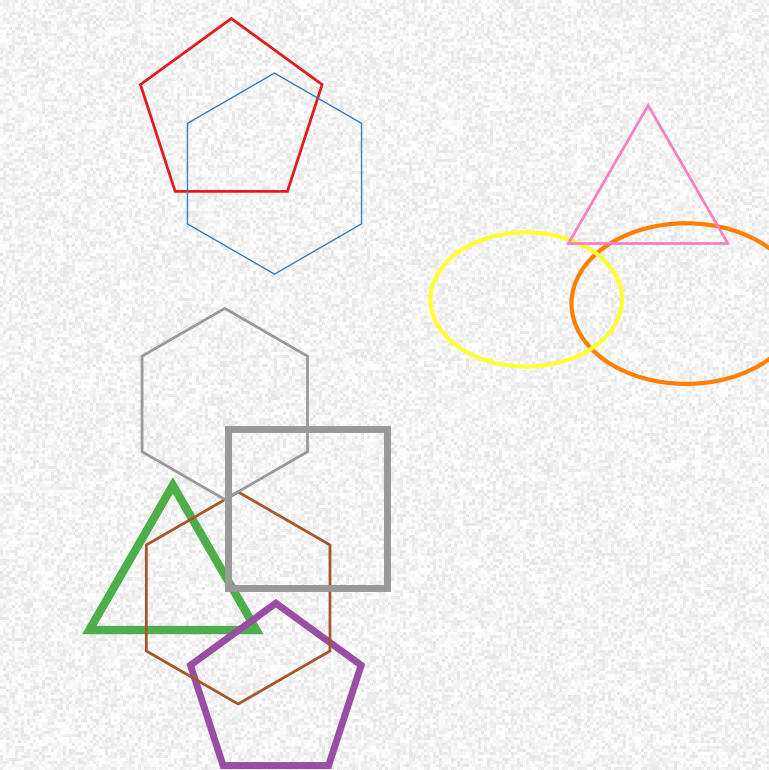[{"shape": "pentagon", "thickness": 1, "radius": 0.62, "center": [0.3, 0.852]}, {"shape": "hexagon", "thickness": 0.5, "radius": 0.65, "center": [0.356, 0.775]}, {"shape": "triangle", "thickness": 3, "radius": 0.63, "center": [0.224, 0.244]}, {"shape": "pentagon", "thickness": 2.5, "radius": 0.58, "center": [0.358, 0.1]}, {"shape": "oval", "thickness": 1.5, "radius": 0.75, "center": [0.891, 0.606]}, {"shape": "oval", "thickness": 1.5, "radius": 0.62, "center": [0.683, 0.611]}, {"shape": "hexagon", "thickness": 1, "radius": 0.69, "center": [0.309, 0.223]}, {"shape": "triangle", "thickness": 1, "radius": 0.6, "center": [0.842, 0.744]}, {"shape": "hexagon", "thickness": 1, "radius": 0.62, "center": [0.292, 0.475]}, {"shape": "square", "thickness": 2.5, "radius": 0.52, "center": [0.399, 0.34]}]